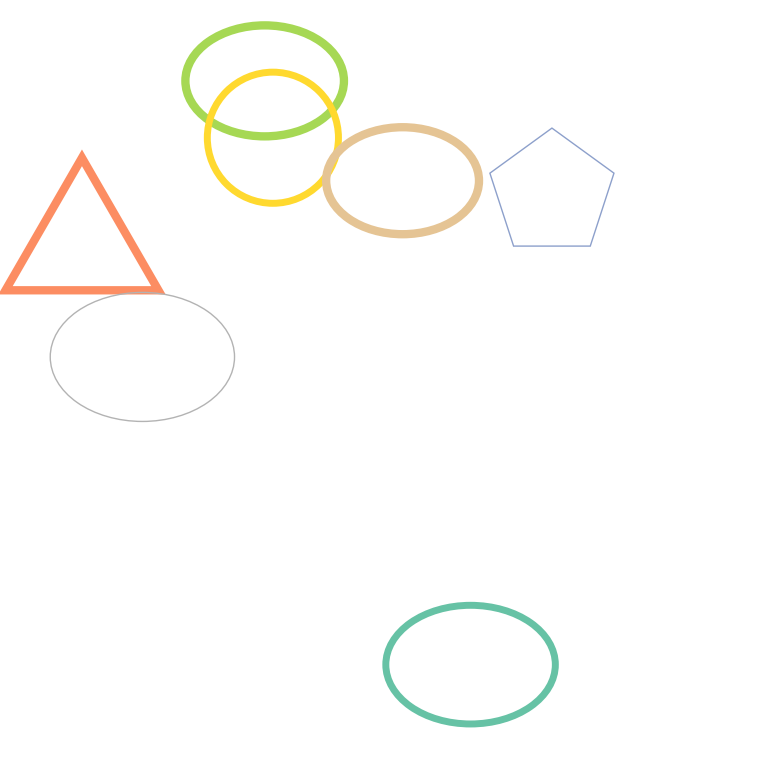[{"shape": "oval", "thickness": 2.5, "radius": 0.55, "center": [0.611, 0.137]}, {"shape": "triangle", "thickness": 3, "radius": 0.57, "center": [0.106, 0.68]}, {"shape": "pentagon", "thickness": 0.5, "radius": 0.42, "center": [0.717, 0.749]}, {"shape": "oval", "thickness": 3, "radius": 0.51, "center": [0.344, 0.895]}, {"shape": "circle", "thickness": 2.5, "radius": 0.43, "center": [0.354, 0.821]}, {"shape": "oval", "thickness": 3, "radius": 0.5, "center": [0.523, 0.765]}, {"shape": "oval", "thickness": 0.5, "radius": 0.6, "center": [0.185, 0.536]}]